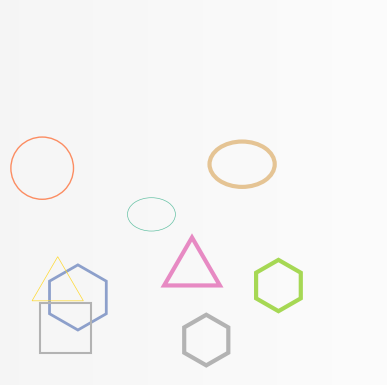[{"shape": "oval", "thickness": 0.5, "radius": 0.31, "center": [0.391, 0.443]}, {"shape": "circle", "thickness": 1, "radius": 0.4, "center": [0.109, 0.563]}, {"shape": "hexagon", "thickness": 2, "radius": 0.42, "center": [0.201, 0.227]}, {"shape": "triangle", "thickness": 3, "radius": 0.42, "center": [0.495, 0.3]}, {"shape": "hexagon", "thickness": 3, "radius": 0.33, "center": [0.719, 0.258]}, {"shape": "triangle", "thickness": 0.5, "radius": 0.38, "center": [0.149, 0.257]}, {"shape": "oval", "thickness": 3, "radius": 0.42, "center": [0.625, 0.573]}, {"shape": "square", "thickness": 1.5, "radius": 0.33, "center": [0.169, 0.148]}, {"shape": "hexagon", "thickness": 3, "radius": 0.33, "center": [0.532, 0.117]}]